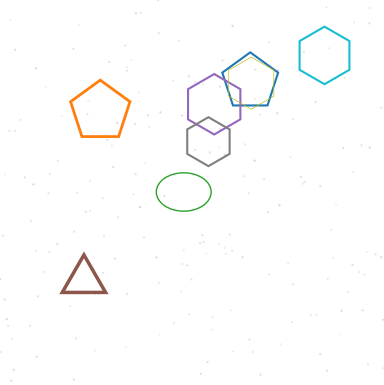[{"shape": "pentagon", "thickness": 1.5, "radius": 0.38, "center": [0.65, 0.788]}, {"shape": "pentagon", "thickness": 2, "radius": 0.41, "center": [0.26, 0.711]}, {"shape": "oval", "thickness": 1, "radius": 0.36, "center": [0.477, 0.501]}, {"shape": "hexagon", "thickness": 1.5, "radius": 0.39, "center": [0.556, 0.729]}, {"shape": "triangle", "thickness": 2.5, "radius": 0.33, "center": [0.218, 0.273]}, {"shape": "hexagon", "thickness": 1.5, "radius": 0.32, "center": [0.541, 0.632]}, {"shape": "hexagon", "thickness": 0.5, "radius": 0.34, "center": [0.653, 0.784]}, {"shape": "hexagon", "thickness": 1.5, "radius": 0.37, "center": [0.843, 0.856]}]